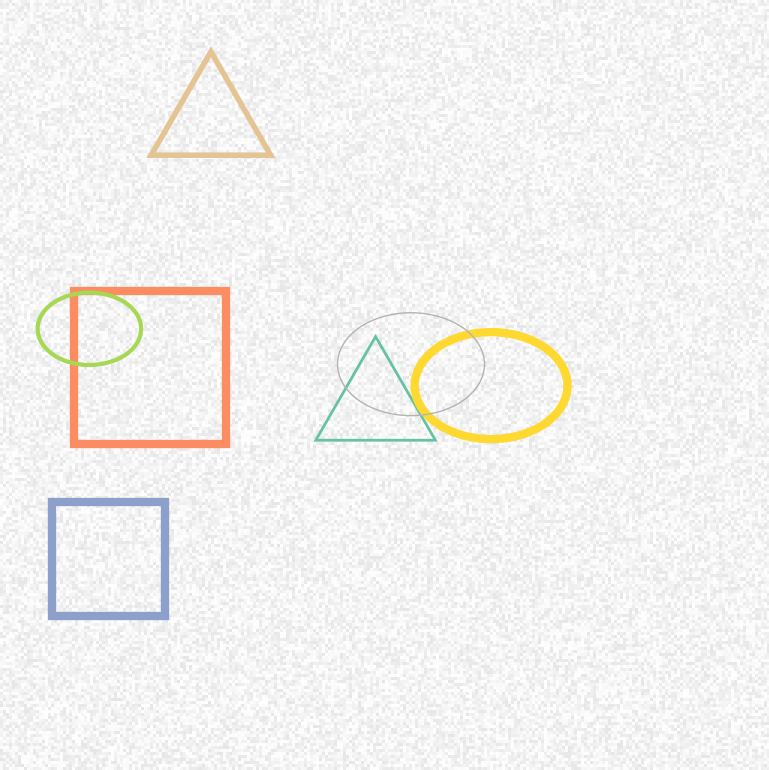[{"shape": "triangle", "thickness": 1, "radius": 0.45, "center": [0.488, 0.473]}, {"shape": "square", "thickness": 3, "radius": 0.49, "center": [0.195, 0.523]}, {"shape": "square", "thickness": 3, "radius": 0.37, "center": [0.141, 0.274]}, {"shape": "oval", "thickness": 1.5, "radius": 0.34, "center": [0.116, 0.573]}, {"shape": "oval", "thickness": 3, "radius": 0.5, "center": [0.638, 0.499]}, {"shape": "triangle", "thickness": 2, "radius": 0.45, "center": [0.274, 0.843]}, {"shape": "oval", "thickness": 0.5, "radius": 0.48, "center": [0.534, 0.527]}]